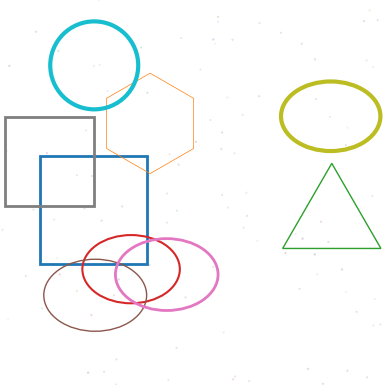[{"shape": "square", "thickness": 2, "radius": 0.7, "center": [0.242, 0.455]}, {"shape": "hexagon", "thickness": 0.5, "radius": 0.65, "center": [0.39, 0.679]}, {"shape": "triangle", "thickness": 1, "radius": 0.74, "center": [0.862, 0.428]}, {"shape": "oval", "thickness": 1.5, "radius": 0.63, "center": [0.341, 0.301]}, {"shape": "oval", "thickness": 1, "radius": 0.67, "center": [0.247, 0.233]}, {"shape": "oval", "thickness": 2, "radius": 0.67, "center": [0.433, 0.287]}, {"shape": "square", "thickness": 2, "radius": 0.58, "center": [0.128, 0.58]}, {"shape": "oval", "thickness": 3, "radius": 0.65, "center": [0.859, 0.698]}, {"shape": "circle", "thickness": 3, "radius": 0.57, "center": [0.245, 0.83]}]